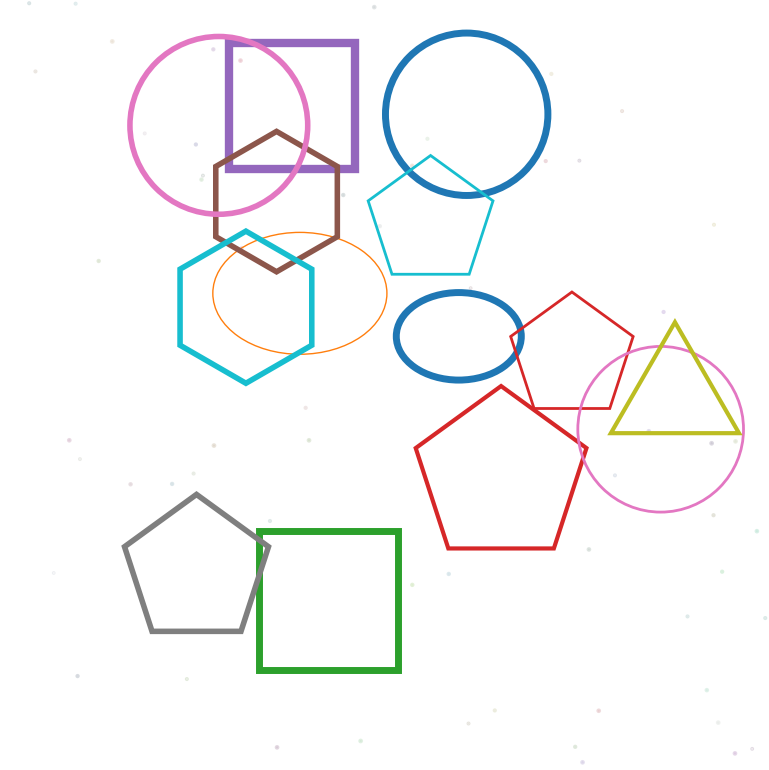[{"shape": "circle", "thickness": 2.5, "radius": 0.53, "center": [0.606, 0.852]}, {"shape": "oval", "thickness": 2.5, "radius": 0.41, "center": [0.596, 0.563]}, {"shape": "oval", "thickness": 0.5, "radius": 0.57, "center": [0.389, 0.619]}, {"shape": "square", "thickness": 2.5, "radius": 0.45, "center": [0.426, 0.22]}, {"shape": "pentagon", "thickness": 1.5, "radius": 0.58, "center": [0.651, 0.382]}, {"shape": "pentagon", "thickness": 1, "radius": 0.42, "center": [0.743, 0.537]}, {"shape": "square", "thickness": 3, "radius": 0.41, "center": [0.379, 0.862]}, {"shape": "hexagon", "thickness": 2, "radius": 0.46, "center": [0.359, 0.738]}, {"shape": "circle", "thickness": 2, "radius": 0.58, "center": [0.284, 0.837]}, {"shape": "circle", "thickness": 1, "radius": 0.54, "center": [0.858, 0.443]}, {"shape": "pentagon", "thickness": 2, "radius": 0.49, "center": [0.255, 0.26]}, {"shape": "triangle", "thickness": 1.5, "radius": 0.48, "center": [0.877, 0.485]}, {"shape": "hexagon", "thickness": 2, "radius": 0.49, "center": [0.319, 0.601]}, {"shape": "pentagon", "thickness": 1, "radius": 0.43, "center": [0.559, 0.713]}]